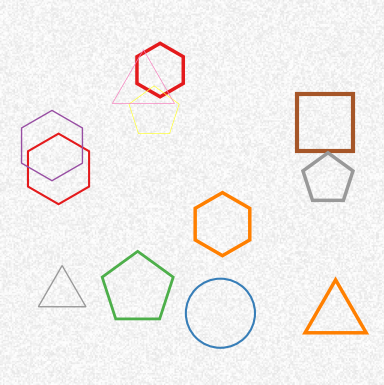[{"shape": "hexagon", "thickness": 1.5, "radius": 0.46, "center": [0.152, 0.561]}, {"shape": "hexagon", "thickness": 2.5, "radius": 0.35, "center": [0.416, 0.818]}, {"shape": "circle", "thickness": 1.5, "radius": 0.45, "center": [0.573, 0.186]}, {"shape": "pentagon", "thickness": 2, "radius": 0.49, "center": [0.358, 0.25]}, {"shape": "hexagon", "thickness": 1, "radius": 0.46, "center": [0.135, 0.622]}, {"shape": "hexagon", "thickness": 2.5, "radius": 0.41, "center": [0.578, 0.418]}, {"shape": "triangle", "thickness": 2.5, "radius": 0.46, "center": [0.872, 0.181]}, {"shape": "pentagon", "thickness": 0.5, "radius": 0.34, "center": [0.4, 0.708]}, {"shape": "square", "thickness": 3, "radius": 0.36, "center": [0.844, 0.682]}, {"shape": "triangle", "thickness": 0.5, "radius": 0.47, "center": [0.373, 0.778]}, {"shape": "triangle", "thickness": 1, "radius": 0.36, "center": [0.161, 0.239]}, {"shape": "pentagon", "thickness": 2.5, "radius": 0.34, "center": [0.852, 0.535]}]